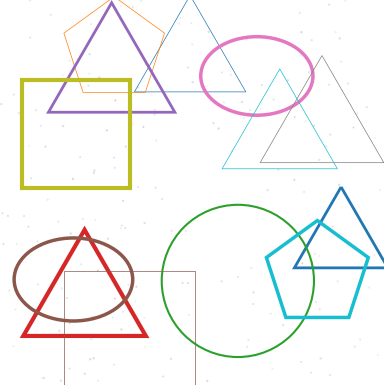[{"shape": "triangle", "thickness": 2, "radius": 0.7, "center": [0.886, 0.374]}, {"shape": "triangle", "thickness": 0.5, "radius": 0.84, "center": [0.494, 0.845]}, {"shape": "pentagon", "thickness": 0.5, "radius": 0.69, "center": [0.297, 0.871]}, {"shape": "circle", "thickness": 1.5, "radius": 0.99, "center": [0.618, 0.27]}, {"shape": "triangle", "thickness": 3, "radius": 0.92, "center": [0.22, 0.219]}, {"shape": "triangle", "thickness": 2, "radius": 0.95, "center": [0.29, 0.803]}, {"shape": "square", "thickness": 0.5, "radius": 0.86, "center": [0.336, 0.126]}, {"shape": "oval", "thickness": 2.5, "radius": 0.77, "center": [0.191, 0.274]}, {"shape": "oval", "thickness": 2.5, "radius": 0.73, "center": [0.667, 0.803]}, {"shape": "triangle", "thickness": 0.5, "radius": 0.93, "center": [0.836, 0.67]}, {"shape": "square", "thickness": 3, "radius": 0.7, "center": [0.197, 0.653]}, {"shape": "triangle", "thickness": 0.5, "radius": 0.86, "center": [0.727, 0.648]}, {"shape": "pentagon", "thickness": 2.5, "radius": 0.7, "center": [0.824, 0.288]}]